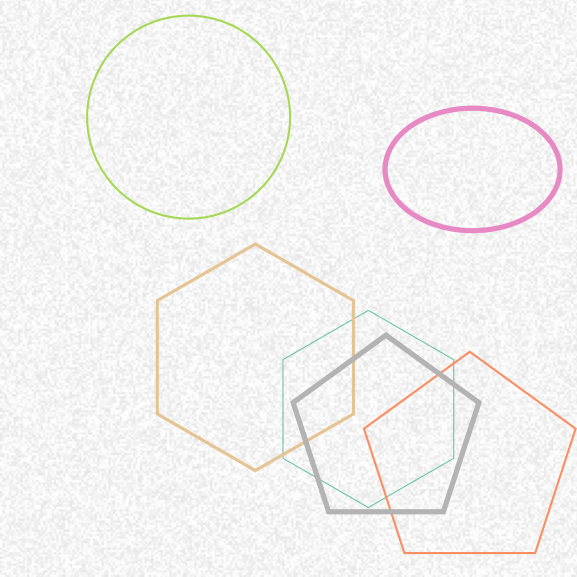[{"shape": "hexagon", "thickness": 0.5, "radius": 0.85, "center": [0.638, 0.291]}, {"shape": "pentagon", "thickness": 1, "radius": 0.96, "center": [0.813, 0.197]}, {"shape": "oval", "thickness": 2.5, "radius": 0.76, "center": [0.818, 0.706]}, {"shape": "circle", "thickness": 1, "radius": 0.88, "center": [0.327, 0.796]}, {"shape": "hexagon", "thickness": 1.5, "radius": 0.98, "center": [0.442, 0.38]}, {"shape": "pentagon", "thickness": 2.5, "radius": 0.85, "center": [0.668, 0.25]}]